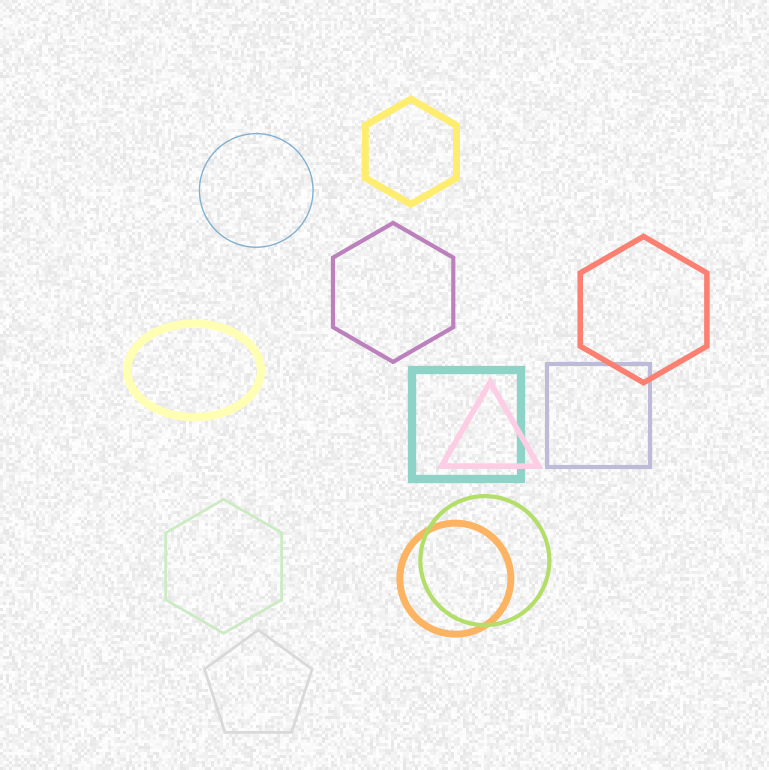[{"shape": "square", "thickness": 3, "radius": 0.35, "center": [0.606, 0.449]}, {"shape": "oval", "thickness": 3, "radius": 0.43, "center": [0.252, 0.519]}, {"shape": "square", "thickness": 1.5, "radius": 0.34, "center": [0.777, 0.461]}, {"shape": "hexagon", "thickness": 2, "radius": 0.47, "center": [0.836, 0.598]}, {"shape": "circle", "thickness": 0.5, "radius": 0.37, "center": [0.333, 0.753]}, {"shape": "circle", "thickness": 2.5, "radius": 0.36, "center": [0.591, 0.248]}, {"shape": "circle", "thickness": 1.5, "radius": 0.42, "center": [0.63, 0.272]}, {"shape": "triangle", "thickness": 2, "radius": 0.36, "center": [0.637, 0.431]}, {"shape": "pentagon", "thickness": 1, "radius": 0.37, "center": [0.335, 0.108]}, {"shape": "hexagon", "thickness": 1.5, "radius": 0.45, "center": [0.511, 0.62]}, {"shape": "hexagon", "thickness": 1, "radius": 0.43, "center": [0.29, 0.265]}, {"shape": "hexagon", "thickness": 2.5, "radius": 0.34, "center": [0.534, 0.803]}]